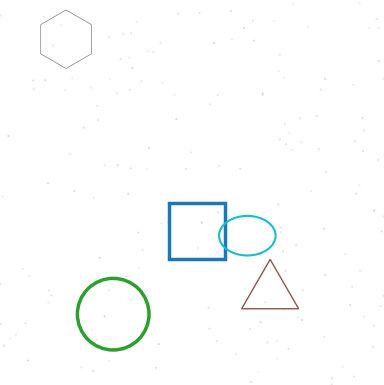[{"shape": "square", "thickness": 2.5, "radius": 0.36, "center": [0.511, 0.401]}, {"shape": "circle", "thickness": 2.5, "radius": 0.46, "center": [0.294, 0.184]}, {"shape": "triangle", "thickness": 1, "radius": 0.43, "center": [0.702, 0.241]}, {"shape": "hexagon", "thickness": 0.5, "radius": 0.38, "center": [0.172, 0.898]}, {"shape": "oval", "thickness": 1.5, "radius": 0.37, "center": [0.642, 0.388]}]